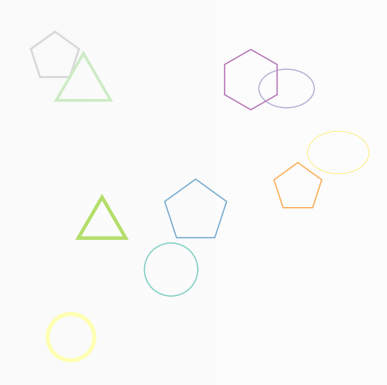[{"shape": "circle", "thickness": 1, "radius": 0.34, "center": [0.441, 0.3]}, {"shape": "circle", "thickness": 3, "radius": 0.3, "center": [0.183, 0.124]}, {"shape": "oval", "thickness": 1, "radius": 0.36, "center": [0.74, 0.77]}, {"shape": "pentagon", "thickness": 1, "radius": 0.42, "center": [0.505, 0.451]}, {"shape": "pentagon", "thickness": 1, "radius": 0.32, "center": [0.769, 0.513]}, {"shape": "triangle", "thickness": 2.5, "radius": 0.35, "center": [0.263, 0.417]}, {"shape": "pentagon", "thickness": 1.5, "radius": 0.33, "center": [0.142, 0.853]}, {"shape": "hexagon", "thickness": 1, "radius": 0.39, "center": [0.647, 0.793]}, {"shape": "triangle", "thickness": 2, "radius": 0.41, "center": [0.215, 0.78]}, {"shape": "oval", "thickness": 0.5, "radius": 0.4, "center": [0.873, 0.604]}]